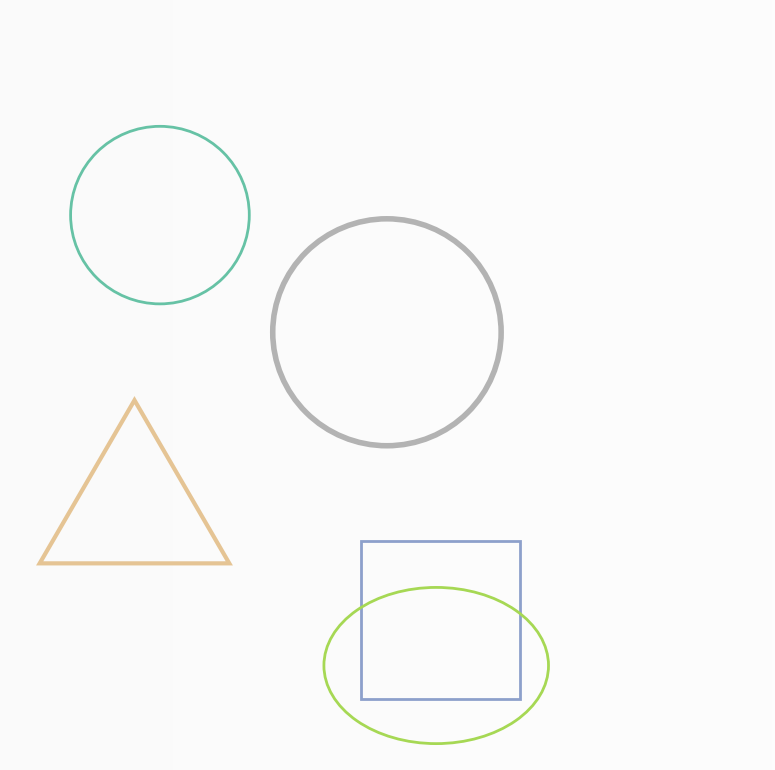[{"shape": "circle", "thickness": 1, "radius": 0.58, "center": [0.206, 0.721]}, {"shape": "square", "thickness": 1, "radius": 0.51, "center": [0.568, 0.195]}, {"shape": "oval", "thickness": 1, "radius": 0.72, "center": [0.563, 0.136]}, {"shape": "triangle", "thickness": 1.5, "radius": 0.71, "center": [0.174, 0.339]}, {"shape": "circle", "thickness": 2, "radius": 0.74, "center": [0.499, 0.568]}]